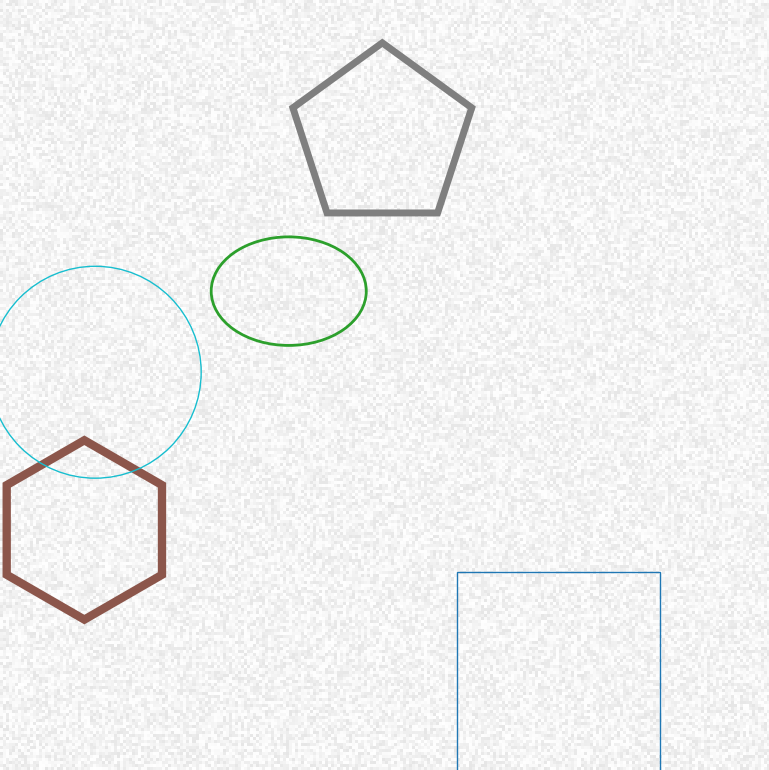[{"shape": "square", "thickness": 0.5, "radius": 0.66, "center": [0.725, 0.125]}, {"shape": "oval", "thickness": 1, "radius": 0.5, "center": [0.375, 0.622]}, {"shape": "hexagon", "thickness": 3, "radius": 0.58, "center": [0.11, 0.312]}, {"shape": "pentagon", "thickness": 2.5, "radius": 0.61, "center": [0.497, 0.822]}, {"shape": "circle", "thickness": 0.5, "radius": 0.69, "center": [0.124, 0.517]}]